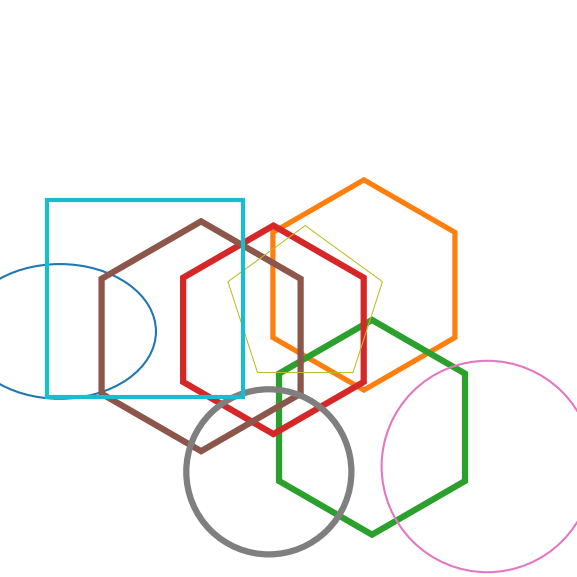[{"shape": "oval", "thickness": 1, "radius": 0.83, "center": [0.103, 0.425]}, {"shape": "hexagon", "thickness": 2.5, "radius": 0.91, "center": [0.63, 0.506]}, {"shape": "hexagon", "thickness": 3, "radius": 0.93, "center": [0.644, 0.259]}, {"shape": "hexagon", "thickness": 3, "radius": 0.9, "center": [0.473, 0.428]}, {"shape": "hexagon", "thickness": 3, "radius": 0.99, "center": [0.348, 0.417]}, {"shape": "circle", "thickness": 1, "radius": 0.92, "center": [0.844, 0.191]}, {"shape": "circle", "thickness": 3, "radius": 0.71, "center": [0.466, 0.182]}, {"shape": "pentagon", "thickness": 0.5, "radius": 0.7, "center": [0.529, 0.468]}, {"shape": "square", "thickness": 2, "radius": 0.85, "center": [0.251, 0.482]}]